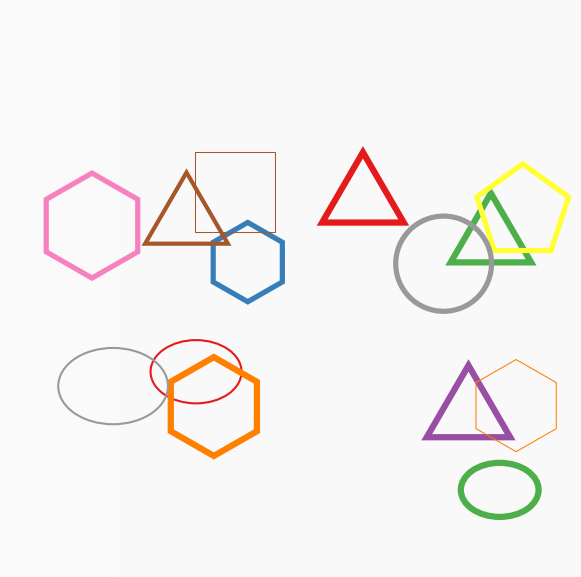[{"shape": "triangle", "thickness": 3, "radius": 0.41, "center": [0.624, 0.654]}, {"shape": "oval", "thickness": 1, "radius": 0.39, "center": [0.337, 0.355]}, {"shape": "hexagon", "thickness": 2.5, "radius": 0.34, "center": [0.426, 0.545]}, {"shape": "oval", "thickness": 3, "radius": 0.33, "center": [0.86, 0.151]}, {"shape": "triangle", "thickness": 3, "radius": 0.4, "center": [0.845, 0.585]}, {"shape": "triangle", "thickness": 3, "radius": 0.41, "center": [0.806, 0.283]}, {"shape": "hexagon", "thickness": 3, "radius": 0.43, "center": [0.368, 0.295]}, {"shape": "hexagon", "thickness": 0.5, "radius": 0.4, "center": [0.888, 0.297]}, {"shape": "pentagon", "thickness": 2.5, "radius": 0.41, "center": [0.899, 0.632]}, {"shape": "triangle", "thickness": 2, "radius": 0.41, "center": [0.321, 0.618]}, {"shape": "square", "thickness": 0.5, "radius": 0.34, "center": [0.405, 0.667]}, {"shape": "hexagon", "thickness": 2.5, "radius": 0.45, "center": [0.158, 0.609]}, {"shape": "circle", "thickness": 2.5, "radius": 0.41, "center": [0.763, 0.543]}, {"shape": "oval", "thickness": 1, "radius": 0.47, "center": [0.195, 0.331]}]